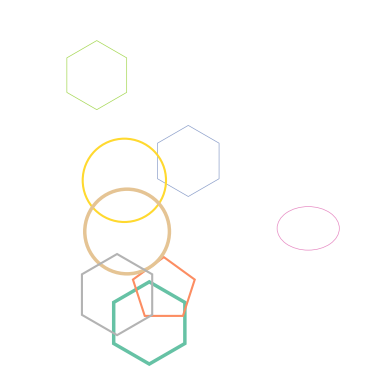[{"shape": "hexagon", "thickness": 2.5, "radius": 0.53, "center": [0.388, 0.161]}, {"shape": "pentagon", "thickness": 1.5, "radius": 0.42, "center": [0.426, 0.248]}, {"shape": "hexagon", "thickness": 0.5, "radius": 0.46, "center": [0.489, 0.582]}, {"shape": "oval", "thickness": 0.5, "radius": 0.4, "center": [0.801, 0.407]}, {"shape": "hexagon", "thickness": 0.5, "radius": 0.45, "center": [0.251, 0.805]}, {"shape": "circle", "thickness": 1.5, "radius": 0.54, "center": [0.323, 0.532]}, {"shape": "circle", "thickness": 2.5, "radius": 0.55, "center": [0.33, 0.399]}, {"shape": "hexagon", "thickness": 1.5, "radius": 0.53, "center": [0.304, 0.235]}]